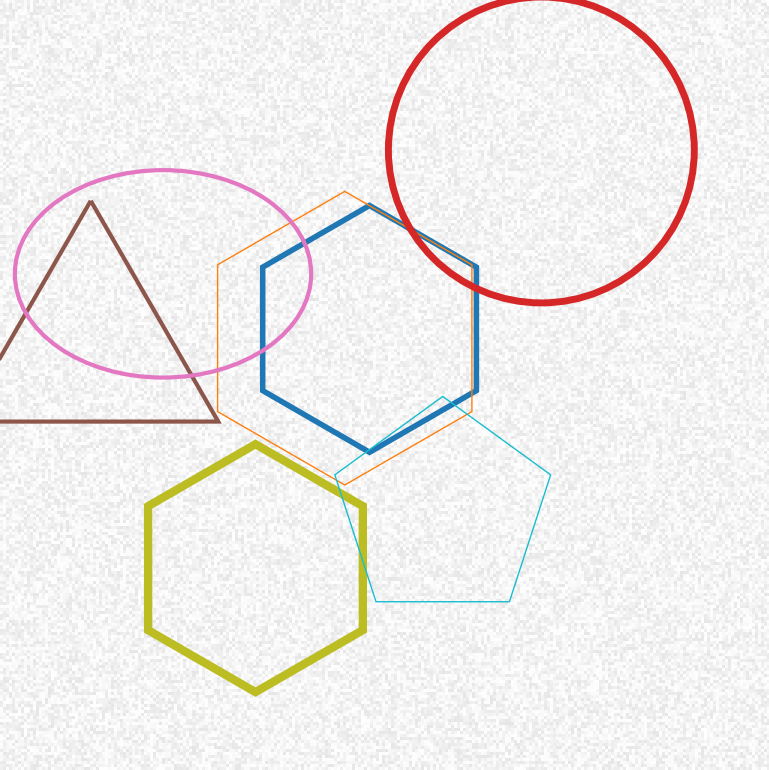[{"shape": "hexagon", "thickness": 2, "radius": 0.8, "center": [0.48, 0.573]}, {"shape": "hexagon", "thickness": 0.5, "radius": 0.95, "center": [0.448, 0.561]}, {"shape": "circle", "thickness": 2.5, "radius": 0.99, "center": [0.703, 0.805]}, {"shape": "triangle", "thickness": 1.5, "radius": 0.96, "center": [0.118, 0.548]}, {"shape": "oval", "thickness": 1.5, "radius": 0.96, "center": [0.212, 0.644]}, {"shape": "hexagon", "thickness": 3, "radius": 0.8, "center": [0.332, 0.262]}, {"shape": "pentagon", "thickness": 0.5, "radius": 0.74, "center": [0.575, 0.338]}]